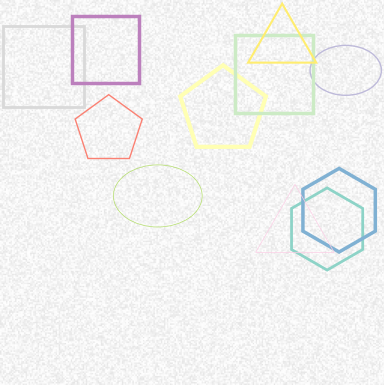[{"shape": "hexagon", "thickness": 2, "radius": 0.53, "center": [0.85, 0.405]}, {"shape": "pentagon", "thickness": 3, "radius": 0.59, "center": [0.579, 0.713]}, {"shape": "oval", "thickness": 1, "radius": 0.46, "center": [0.898, 0.817]}, {"shape": "pentagon", "thickness": 1, "radius": 0.46, "center": [0.282, 0.662]}, {"shape": "hexagon", "thickness": 2.5, "radius": 0.54, "center": [0.881, 0.454]}, {"shape": "oval", "thickness": 0.5, "radius": 0.58, "center": [0.41, 0.491]}, {"shape": "triangle", "thickness": 0.5, "radius": 0.59, "center": [0.766, 0.403]}, {"shape": "square", "thickness": 2, "radius": 0.52, "center": [0.113, 0.827]}, {"shape": "square", "thickness": 2.5, "radius": 0.43, "center": [0.274, 0.871]}, {"shape": "square", "thickness": 2.5, "radius": 0.5, "center": [0.712, 0.807]}, {"shape": "triangle", "thickness": 1.5, "radius": 0.51, "center": [0.733, 0.888]}]